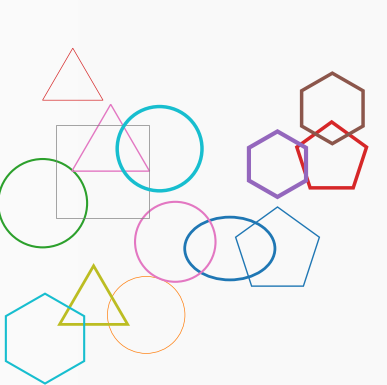[{"shape": "pentagon", "thickness": 1, "radius": 0.57, "center": [0.716, 0.349]}, {"shape": "oval", "thickness": 2, "radius": 0.58, "center": [0.593, 0.355]}, {"shape": "circle", "thickness": 0.5, "radius": 0.5, "center": [0.377, 0.182]}, {"shape": "circle", "thickness": 1.5, "radius": 0.57, "center": [0.11, 0.472]}, {"shape": "triangle", "thickness": 0.5, "radius": 0.45, "center": [0.188, 0.785]}, {"shape": "pentagon", "thickness": 2.5, "radius": 0.47, "center": [0.856, 0.589]}, {"shape": "hexagon", "thickness": 3, "radius": 0.43, "center": [0.716, 0.574]}, {"shape": "hexagon", "thickness": 2.5, "radius": 0.46, "center": [0.858, 0.718]}, {"shape": "circle", "thickness": 1.5, "radius": 0.52, "center": [0.452, 0.372]}, {"shape": "triangle", "thickness": 1, "radius": 0.58, "center": [0.286, 0.613]}, {"shape": "square", "thickness": 0.5, "radius": 0.6, "center": [0.265, 0.554]}, {"shape": "triangle", "thickness": 2, "radius": 0.51, "center": [0.242, 0.208]}, {"shape": "circle", "thickness": 2.5, "radius": 0.55, "center": [0.412, 0.614]}, {"shape": "hexagon", "thickness": 1.5, "radius": 0.58, "center": [0.116, 0.121]}]